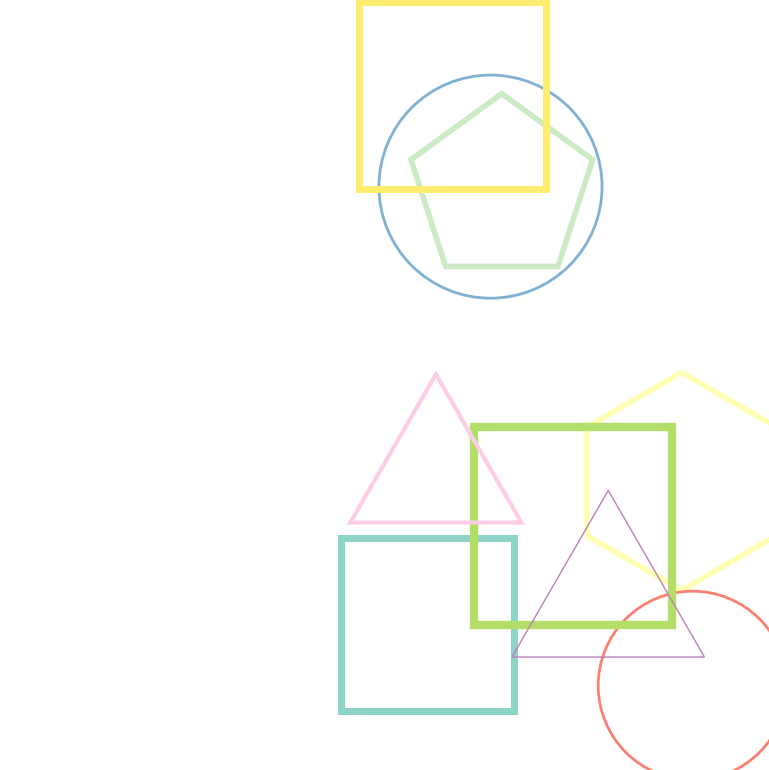[{"shape": "square", "thickness": 2.5, "radius": 0.56, "center": [0.556, 0.189]}, {"shape": "hexagon", "thickness": 2, "radius": 0.71, "center": [0.885, 0.375]}, {"shape": "circle", "thickness": 1, "radius": 0.61, "center": [0.9, 0.11]}, {"shape": "circle", "thickness": 1, "radius": 0.72, "center": [0.637, 0.758]}, {"shape": "square", "thickness": 3, "radius": 0.64, "center": [0.744, 0.317]}, {"shape": "triangle", "thickness": 1.5, "radius": 0.64, "center": [0.566, 0.386]}, {"shape": "triangle", "thickness": 0.5, "radius": 0.72, "center": [0.79, 0.219]}, {"shape": "pentagon", "thickness": 2, "radius": 0.62, "center": [0.652, 0.754]}, {"shape": "square", "thickness": 2.5, "radius": 0.61, "center": [0.588, 0.876]}]